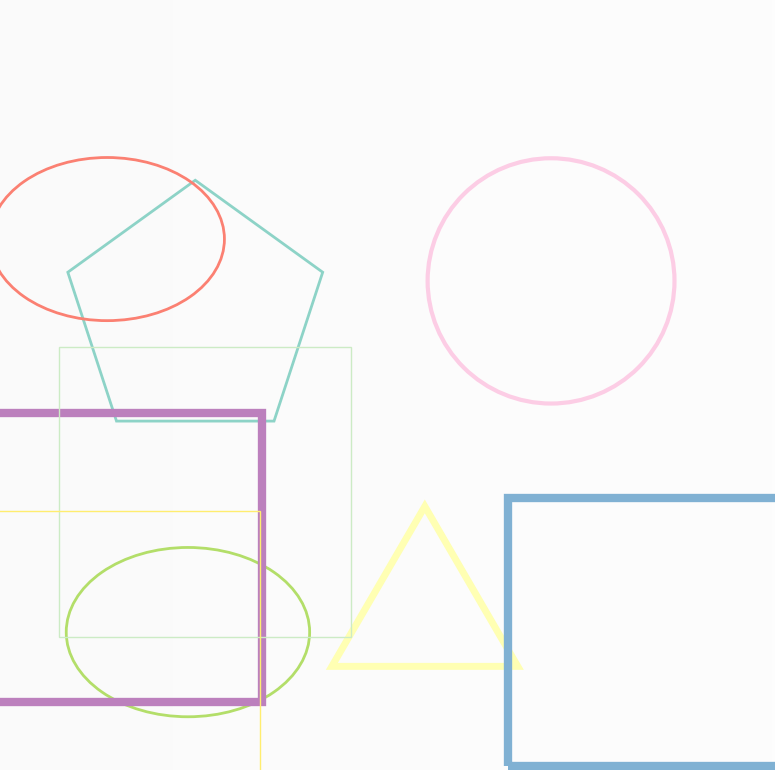[{"shape": "pentagon", "thickness": 1, "radius": 0.86, "center": [0.252, 0.593]}, {"shape": "triangle", "thickness": 2.5, "radius": 0.69, "center": [0.548, 0.204]}, {"shape": "oval", "thickness": 1, "radius": 0.76, "center": [0.138, 0.69]}, {"shape": "square", "thickness": 3, "radius": 0.87, "center": [0.83, 0.18]}, {"shape": "oval", "thickness": 1, "radius": 0.79, "center": [0.242, 0.179]}, {"shape": "circle", "thickness": 1.5, "radius": 0.8, "center": [0.711, 0.635]}, {"shape": "square", "thickness": 3, "radius": 0.94, "center": [0.151, 0.276]}, {"shape": "square", "thickness": 0.5, "radius": 0.94, "center": [0.265, 0.36]}, {"shape": "square", "thickness": 0.5, "radius": 0.91, "center": [0.154, 0.155]}]